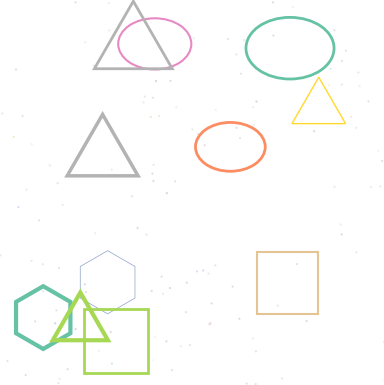[{"shape": "hexagon", "thickness": 3, "radius": 0.41, "center": [0.112, 0.175]}, {"shape": "oval", "thickness": 2, "radius": 0.57, "center": [0.753, 0.875]}, {"shape": "oval", "thickness": 2, "radius": 0.45, "center": [0.598, 0.619]}, {"shape": "hexagon", "thickness": 0.5, "radius": 0.41, "center": [0.28, 0.267]}, {"shape": "oval", "thickness": 1.5, "radius": 0.47, "center": [0.402, 0.886]}, {"shape": "triangle", "thickness": 3, "radius": 0.41, "center": [0.209, 0.158]}, {"shape": "square", "thickness": 2, "radius": 0.41, "center": [0.301, 0.115]}, {"shape": "triangle", "thickness": 1, "radius": 0.4, "center": [0.828, 0.719]}, {"shape": "square", "thickness": 1.5, "radius": 0.4, "center": [0.747, 0.265]}, {"shape": "triangle", "thickness": 2, "radius": 0.58, "center": [0.346, 0.88]}, {"shape": "triangle", "thickness": 2.5, "radius": 0.53, "center": [0.267, 0.596]}]